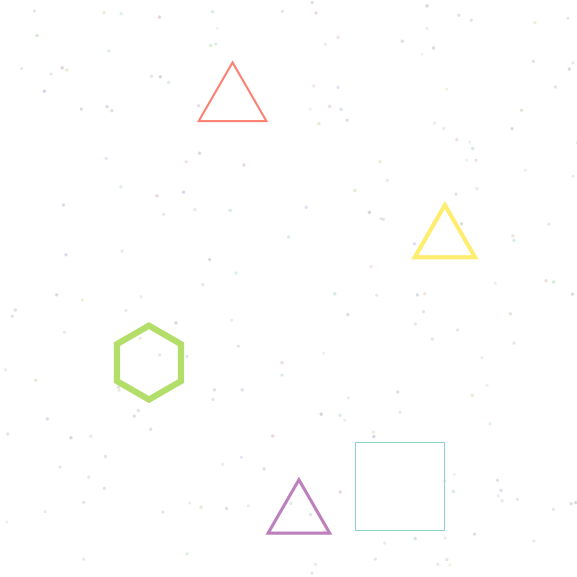[{"shape": "square", "thickness": 0.5, "radius": 0.39, "center": [0.692, 0.158]}, {"shape": "triangle", "thickness": 1, "radius": 0.34, "center": [0.403, 0.823]}, {"shape": "hexagon", "thickness": 3, "radius": 0.32, "center": [0.258, 0.371]}, {"shape": "triangle", "thickness": 1.5, "radius": 0.31, "center": [0.518, 0.107]}, {"shape": "triangle", "thickness": 2, "radius": 0.3, "center": [0.77, 0.584]}]